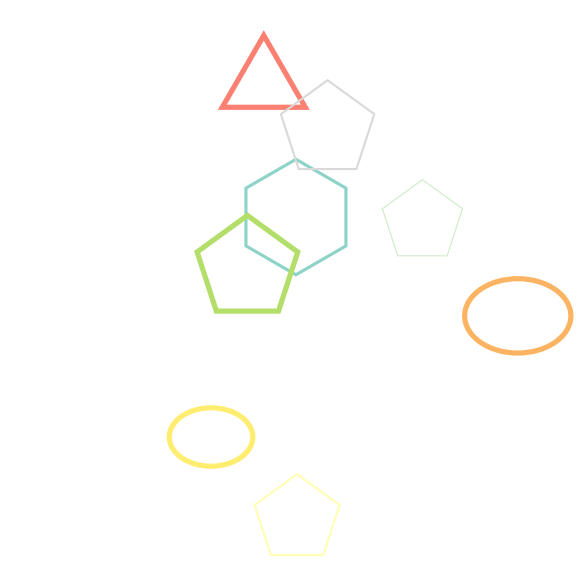[{"shape": "hexagon", "thickness": 1.5, "radius": 0.5, "center": [0.512, 0.623]}, {"shape": "pentagon", "thickness": 1, "radius": 0.39, "center": [0.514, 0.101]}, {"shape": "triangle", "thickness": 2.5, "radius": 0.41, "center": [0.457, 0.855]}, {"shape": "oval", "thickness": 2.5, "radius": 0.46, "center": [0.897, 0.452]}, {"shape": "pentagon", "thickness": 2.5, "radius": 0.46, "center": [0.428, 0.535]}, {"shape": "pentagon", "thickness": 1, "radius": 0.43, "center": [0.567, 0.775]}, {"shape": "pentagon", "thickness": 0.5, "radius": 0.36, "center": [0.731, 0.615]}, {"shape": "oval", "thickness": 2.5, "radius": 0.36, "center": [0.365, 0.242]}]